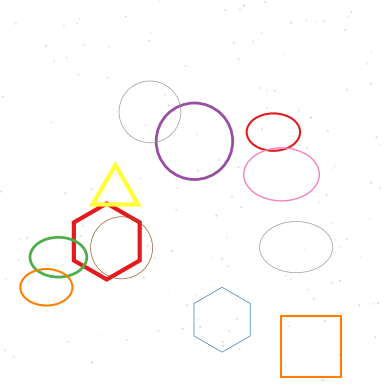[{"shape": "hexagon", "thickness": 3, "radius": 0.49, "center": [0.277, 0.373]}, {"shape": "oval", "thickness": 1.5, "radius": 0.35, "center": [0.71, 0.657]}, {"shape": "hexagon", "thickness": 0.5, "radius": 0.42, "center": [0.577, 0.17]}, {"shape": "oval", "thickness": 2, "radius": 0.37, "center": [0.152, 0.332]}, {"shape": "circle", "thickness": 2, "radius": 0.5, "center": [0.505, 0.633]}, {"shape": "square", "thickness": 1.5, "radius": 0.39, "center": [0.807, 0.1]}, {"shape": "oval", "thickness": 1.5, "radius": 0.34, "center": [0.121, 0.254]}, {"shape": "triangle", "thickness": 3, "radius": 0.34, "center": [0.3, 0.503]}, {"shape": "circle", "thickness": 0.5, "radius": 0.4, "center": [0.316, 0.356]}, {"shape": "oval", "thickness": 1, "radius": 0.49, "center": [0.731, 0.547]}, {"shape": "circle", "thickness": 0.5, "radius": 0.4, "center": [0.389, 0.709]}, {"shape": "oval", "thickness": 0.5, "radius": 0.48, "center": [0.769, 0.358]}]